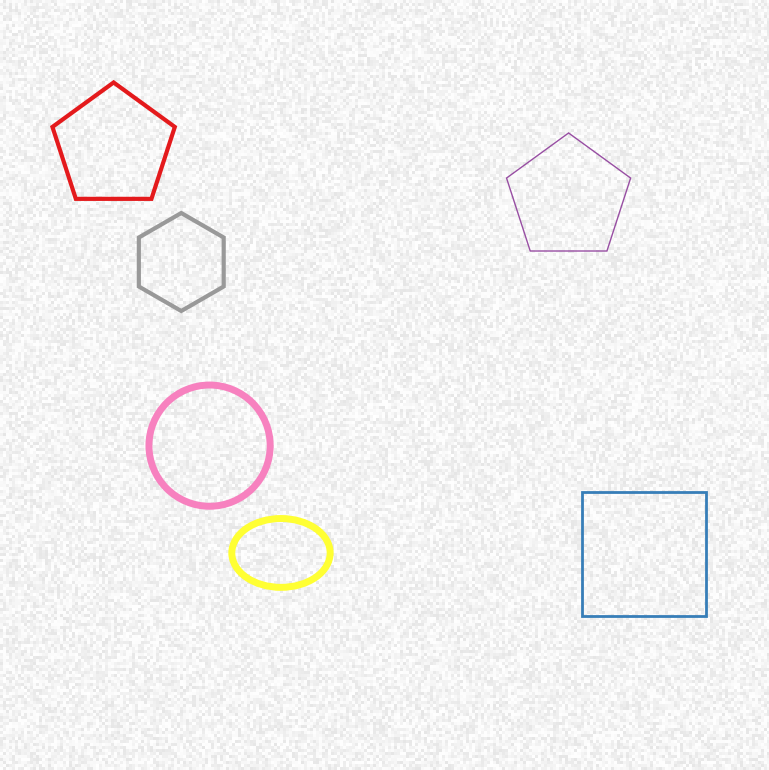[{"shape": "pentagon", "thickness": 1.5, "radius": 0.42, "center": [0.148, 0.809]}, {"shape": "square", "thickness": 1, "radius": 0.4, "center": [0.836, 0.28]}, {"shape": "pentagon", "thickness": 0.5, "radius": 0.42, "center": [0.738, 0.743]}, {"shape": "oval", "thickness": 2.5, "radius": 0.32, "center": [0.365, 0.282]}, {"shape": "circle", "thickness": 2.5, "radius": 0.39, "center": [0.272, 0.421]}, {"shape": "hexagon", "thickness": 1.5, "radius": 0.32, "center": [0.235, 0.66]}]